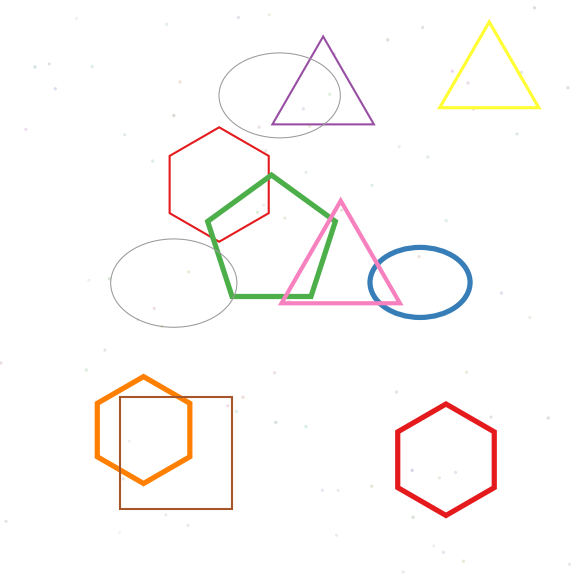[{"shape": "hexagon", "thickness": 1, "radius": 0.5, "center": [0.38, 0.68]}, {"shape": "hexagon", "thickness": 2.5, "radius": 0.48, "center": [0.772, 0.203]}, {"shape": "oval", "thickness": 2.5, "radius": 0.43, "center": [0.727, 0.51]}, {"shape": "pentagon", "thickness": 2.5, "radius": 0.58, "center": [0.47, 0.58]}, {"shape": "triangle", "thickness": 1, "radius": 0.51, "center": [0.56, 0.835]}, {"shape": "hexagon", "thickness": 2.5, "radius": 0.46, "center": [0.249, 0.254]}, {"shape": "triangle", "thickness": 1.5, "radius": 0.5, "center": [0.847, 0.862]}, {"shape": "square", "thickness": 1, "radius": 0.48, "center": [0.305, 0.215]}, {"shape": "triangle", "thickness": 2, "radius": 0.59, "center": [0.59, 0.533]}, {"shape": "oval", "thickness": 0.5, "radius": 0.55, "center": [0.301, 0.509]}, {"shape": "oval", "thickness": 0.5, "radius": 0.53, "center": [0.484, 0.834]}]